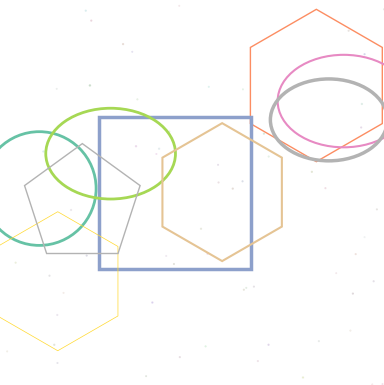[{"shape": "circle", "thickness": 2, "radius": 0.74, "center": [0.102, 0.51]}, {"shape": "hexagon", "thickness": 1, "radius": 0.99, "center": [0.822, 0.778]}, {"shape": "square", "thickness": 2.5, "radius": 0.98, "center": [0.454, 0.498]}, {"shape": "oval", "thickness": 1.5, "radius": 0.86, "center": [0.893, 0.737]}, {"shape": "oval", "thickness": 2, "radius": 0.84, "center": [0.287, 0.601]}, {"shape": "hexagon", "thickness": 0.5, "radius": 0.9, "center": [0.15, 0.27]}, {"shape": "hexagon", "thickness": 1.5, "radius": 0.9, "center": [0.577, 0.501]}, {"shape": "oval", "thickness": 2.5, "radius": 0.76, "center": [0.854, 0.689]}, {"shape": "pentagon", "thickness": 1, "radius": 0.79, "center": [0.214, 0.469]}]